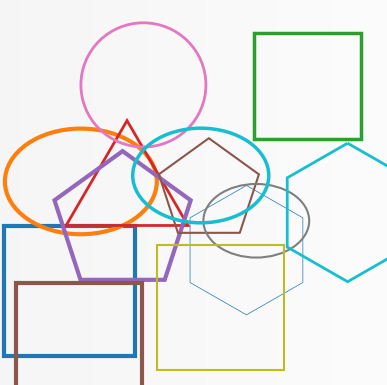[{"shape": "square", "thickness": 3, "radius": 0.84, "center": [0.18, 0.244]}, {"shape": "hexagon", "thickness": 0.5, "radius": 0.84, "center": [0.636, 0.35]}, {"shape": "oval", "thickness": 3, "radius": 0.98, "center": [0.209, 0.529]}, {"shape": "square", "thickness": 2.5, "radius": 0.69, "center": [0.793, 0.777]}, {"shape": "triangle", "thickness": 2, "radius": 0.91, "center": [0.328, 0.505]}, {"shape": "pentagon", "thickness": 3, "radius": 0.92, "center": [0.316, 0.423]}, {"shape": "pentagon", "thickness": 1.5, "radius": 0.68, "center": [0.539, 0.505]}, {"shape": "square", "thickness": 3, "radius": 0.81, "center": [0.203, 0.103]}, {"shape": "circle", "thickness": 2, "radius": 0.81, "center": [0.37, 0.779]}, {"shape": "oval", "thickness": 1.5, "radius": 0.68, "center": [0.661, 0.427]}, {"shape": "square", "thickness": 1.5, "radius": 0.82, "center": [0.569, 0.201]}, {"shape": "hexagon", "thickness": 2, "radius": 0.9, "center": [0.897, 0.448]}, {"shape": "oval", "thickness": 2.5, "radius": 0.88, "center": [0.518, 0.544]}]